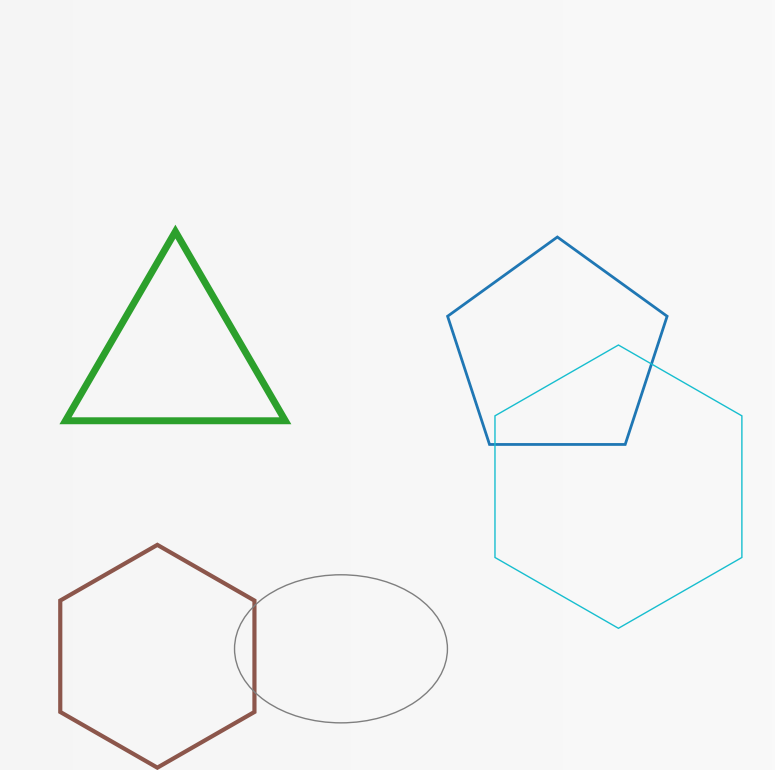[{"shape": "pentagon", "thickness": 1, "radius": 0.74, "center": [0.719, 0.543]}, {"shape": "triangle", "thickness": 2.5, "radius": 0.82, "center": [0.226, 0.535]}, {"shape": "hexagon", "thickness": 1.5, "radius": 0.72, "center": [0.203, 0.148]}, {"shape": "oval", "thickness": 0.5, "radius": 0.69, "center": [0.44, 0.157]}, {"shape": "hexagon", "thickness": 0.5, "radius": 0.92, "center": [0.798, 0.368]}]